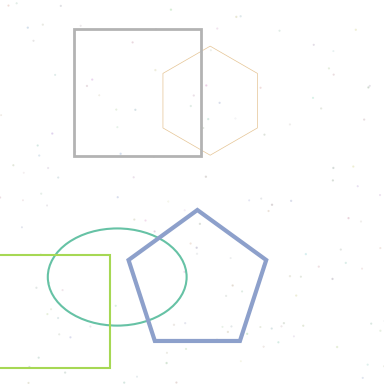[{"shape": "oval", "thickness": 1.5, "radius": 0.9, "center": [0.304, 0.28]}, {"shape": "pentagon", "thickness": 3, "radius": 0.94, "center": [0.513, 0.266]}, {"shape": "square", "thickness": 1.5, "radius": 0.73, "center": [0.139, 0.191]}, {"shape": "hexagon", "thickness": 0.5, "radius": 0.71, "center": [0.546, 0.739]}, {"shape": "square", "thickness": 2, "radius": 0.83, "center": [0.357, 0.759]}]